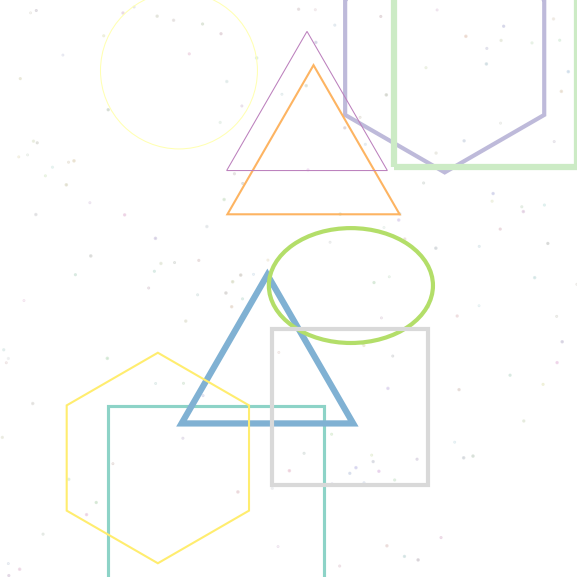[{"shape": "square", "thickness": 1.5, "radius": 0.93, "center": [0.374, 0.109]}, {"shape": "circle", "thickness": 0.5, "radius": 0.68, "center": [0.31, 0.877]}, {"shape": "hexagon", "thickness": 2, "radius": 1.0, "center": [0.77, 0.9]}, {"shape": "triangle", "thickness": 3, "radius": 0.86, "center": [0.463, 0.352]}, {"shape": "triangle", "thickness": 1, "radius": 0.86, "center": [0.543, 0.714]}, {"shape": "oval", "thickness": 2, "radius": 0.71, "center": [0.608, 0.505]}, {"shape": "square", "thickness": 2, "radius": 0.68, "center": [0.606, 0.294]}, {"shape": "triangle", "thickness": 0.5, "radius": 0.8, "center": [0.532, 0.784]}, {"shape": "square", "thickness": 3, "radius": 0.79, "center": [0.841, 0.868]}, {"shape": "hexagon", "thickness": 1, "radius": 0.91, "center": [0.273, 0.206]}]